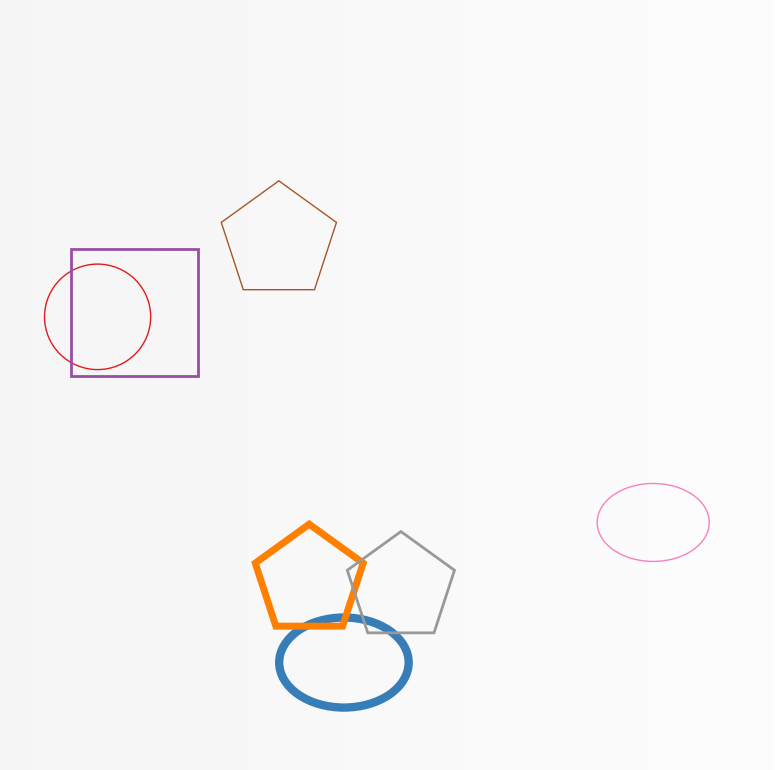[{"shape": "circle", "thickness": 0.5, "radius": 0.34, "center": [0.126, 0.589]}, {"shape": "oval", "thickness": 3, "radius": 0.42, "center": [0.444, 0.14]}, {"shape": "square", "thickness": 1, "radius": 0.41, "center": [0.174, 0.594]}, {"shape": "pentagon", "thickness": 2.5, "radius": 0.37, "center": [0.399, 0.246]}, {"shape": "pentagon", "thickness": 0.5, "radius": 0.39, "center": [0.36, 0.687]}, {"shape": "oval", "thickness": 0.5, "radius": 0.36, "center": [0.843, 0.322]}, {"shape": "pentagon", "thickness": 1, "radius": 0.36, "center": [0.517, 0.237]}]